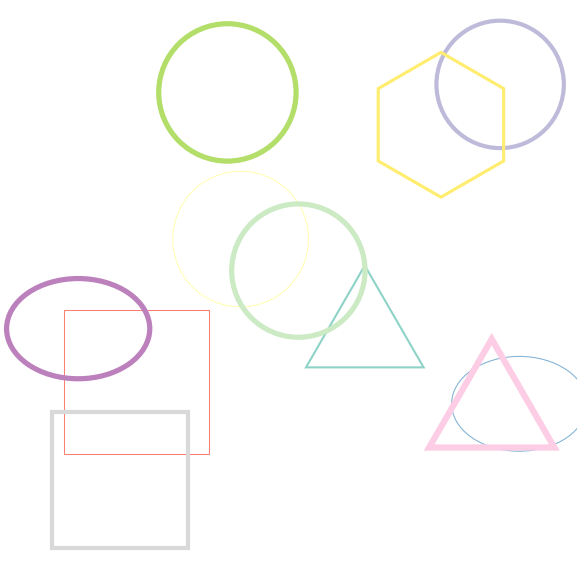[{"shape": "triangle", "thickness": 1, "radius": 0.59, "center": [0.632, 0.422]}, {"shape": "circle", "thickness": 0.5, "radius": 0.59, "center": [0.417, 0.585]}, {"shape": "circle", "thickness": 2, "radius": 0.55, "center": [0.866, 0.853]}, {"shape": "square", "thickness": 0.5, "radius": 0.62, "center": [0.236, 0.338]}, {"shape": "oval", "thickness": 0.5, "radius": 0.59, "center": [0.899, 0.3]}, {"shape": "circle", "thickness": 2.5, "radius": 0.59, "center": [0.394, 0.839]}, {"shape": "triangle", "thickness": 3, "radius": 0.63, "center": [0.851, 0.287]}, {"shape": "square", "thickness": 2, "radius": 0.59, "center": [0.207, 0.168]}, {"shape": "oval", "thickness": 2.5, "radius": 0.62, "center": [0.135, 0.43]}, {"shape": "circle", "thickness": 2.5, "radius": 0.58, "center": [0.517, 0.531]}, {"shape": "hexagon", "thickness": 1.5, "radius": 0.63, "center": [0.764, 0.783]}]